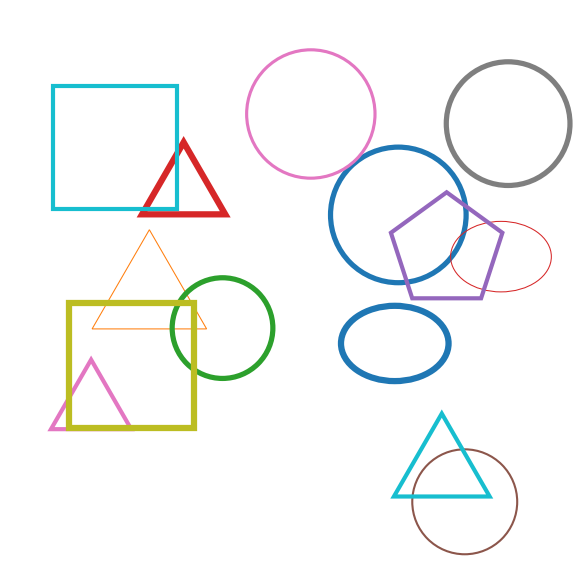[{"shape": "circle", "thickness": 2.5, "radius": 0.59, "center": [0.69, 0.627]}, {"shape": "oval", "thickness": 3, "radius": 0.47, "center": [0.684, 0.404]}, {"shape": "triangle", "thickness": 0.5, "radius": 0.57, "center": [0.259, 0.487]}, {"shape": "circle", "thickness": 2.5, "radius": 0.44, "center": [0.385, 0.431]}, {"shape": "oval", "thickness": 0.5, "radius": 0.44, "center": [0.867, 0.555]}, {"shape": "triangle", "thickness": 3, "radius": 0.42, "center": [0.318, 0.67]}, {"shape": "pentagon", "thickness": 2, "radius": 0.51, "center": [0.773, 0.565]}, {"shape": "circle", "thickness": 1, "radius": 0.45, "center": [0.805, 0.13]}, {"shape": "triangle", "thickness": 2, "radius": 0.4, "center": [0.158, 0.296]}, {"shape": "circle", "thickness": 1.5, "radius": 0.56, "center": [0.538, 0.802]}, {"shape": "circle", "thickness": 2.5, "radius": 0.54, "center": [0.88, 0.785]}, {"shape": "square", "thickness": 3, "radius": 0.54, "center": [0.228, 0.366]}, {"shape": "square", "thickness": 2, "radius": 0.54, "center": [0.199, 0.744]}, {"shape": "triangle", "thickness": 2, "radius": 0.48, "center": [0.765, 0.187]}]